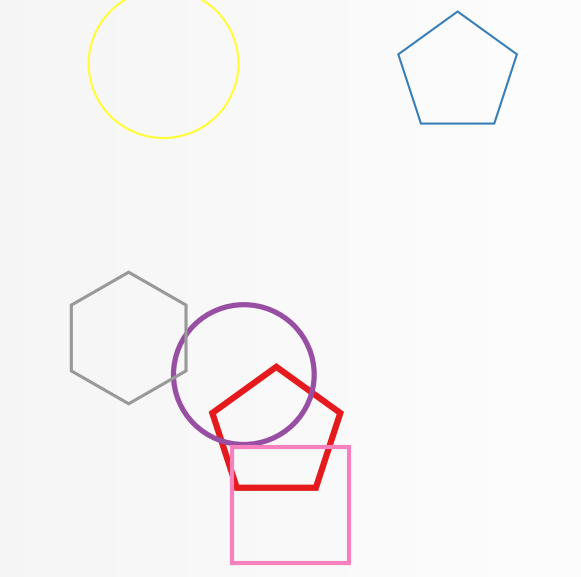[{"shape": "pentagon", "thickness": 3, "radius": 0.58, "center": [0.475, 0.248]}, {"shape": "pentagon", "thickness": 1, "radius": 0.54, "center": [0.787, 0.872]}, {"shape": "circle", "thickness": 2.5, "radius": 0.61, "center": [0.42, 0.351]}, {"shape": "circle", "thickness": 1, "radius": 0.64, "center": [0.281, 0.889]}, {"shape": "square", "thickness": 2, "radius": 0.5, "center": [0.5, 0.125]}, {"shape": "hexagon", "thickness": 1.5, "radius": 0.57, "center": [0.221, 0.414]}]